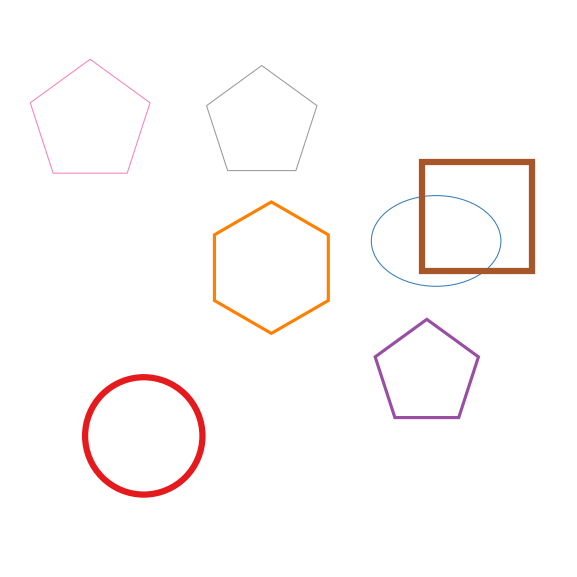[{"shape": "circle", "thickness": 3, "radius": 0.51, "center": [0.249, 0.244]}, {"shape": "oval", "thickness": 0.5, "radius": 0.56, "center": [0.755, 0.582]}, {"shape": "pentagon", "thickness": 1.5, "radius": 0.47, "center": [0.739, 0.352]}, {"shape": "hexagon", "thickness": 1.5, "radius": 0.57, "center": [0.47, 0.536]}, {"shape": "square", "thickness": 3, "radius": 0.48, "center": [0.827, 0.624]}, {"shape": "pentagon", "thickness": 0.5, "radius": 0.55, "center": [0.156, 0.787]}, {"shape": "pentagon", "thickness": 0.5, "radius": 0.5, "center": [0.453, 0.785]}]